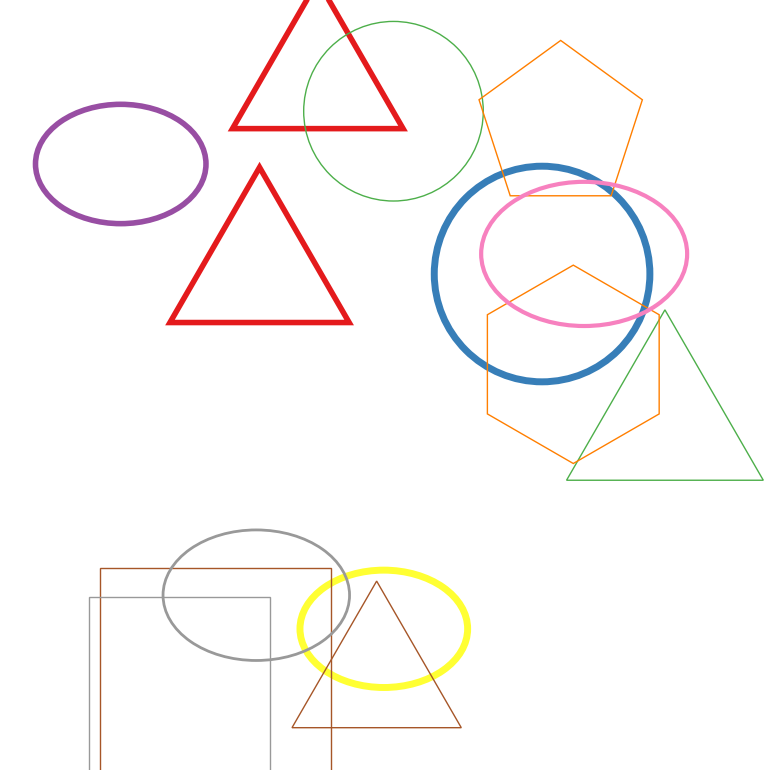[{"shape": "triangle", "thickness": 2, "radius": 0.67, "center": [0.337, 0.648]}, {"shape": "triangle", "thickness": 2, "radius": 0.64, "center": [0.413, 0.897]}, {"shape": "circle", "thickness": 2.5, "radius": 0.7, "center": [0.704, 0.644]}, {"shape": "triangle", "thickness": 0.5, "radius": 0.74, "center": [0.864, 0.45]}, {"shape": "circle", "thickness": 0.5, "radius": 0.58, "center": [0.511, 0.856]}, {"shape": "oval", "thickness": 2, "radius": 0.55, "center": [0.157, 0.787]}, {"shape": "pentagon", "thickness": 0.5, "radius": 0.56, "center": [0.728, 0.836]}, {"shape": "hexagon", "thickness": 0.5, "radius": 0.64, "center": [0.745, 0.527]}, {"shape": "oval", "thickness": 2.5, "radius": 0.54, "center": [0.498, 0.183]}, {"shape": "triangle", "thickness": 0.5, "radius": 0.63, "center": [0.489, 0.118]}, {"shape": "square", "thickness": 0.5, "radius": 0.75, "center": [0.28, 0.112]}, {"shape": "oval", "thickness": 1.5, "radius": 0.67, "center": [0.759, 0.67]}, {"shape": "oval", "thickness": 1, "radius": 0.61, "center": [0.333, 0.227]}, {"shape": "square", "thickness": 0.5, "radius": 0.59, "center": [0.233, 0.107]}]